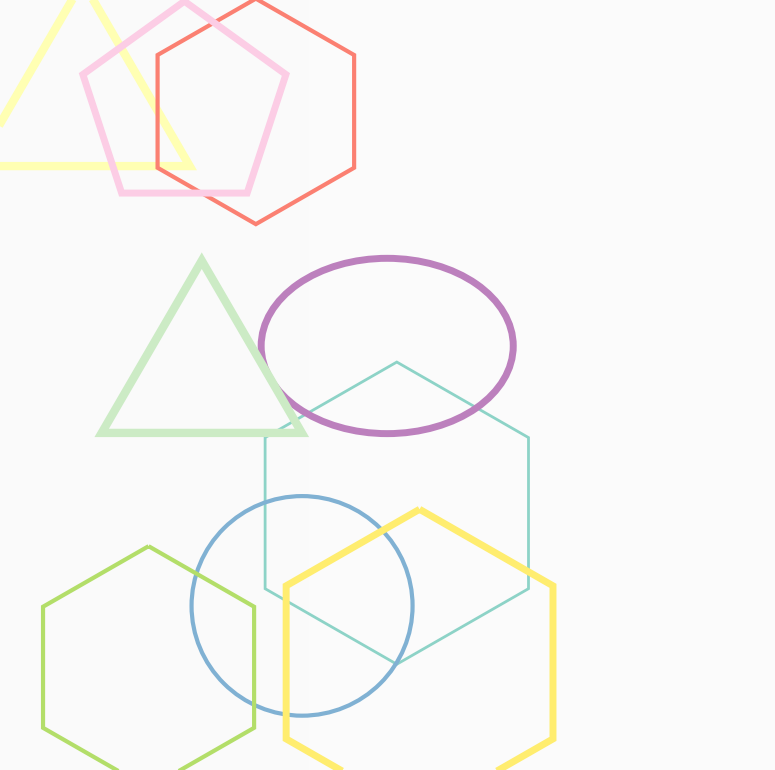[{"shape": "hexagon", "thickness": 1, "radius": 0.98, "center": [0.512, 0.334]}, {"shape": "triangle", "thickness": 3, "radius": 0.8, "center": [0.107, 0.864]}, {"shape": "hexagon", "thickness": 1.5, "radius": 0.73, "center": [0.33, 0.855]}, {"shape": "circle", "thickness": 1.5, "radius": 0.71, "center": [0.39, 0.213]}, {"shape": "hexagon", "thickness": 1.5, "radius": 0.79, "center": [0.192, 0.133]}, {"shape": "pentagon", "thickness": 2.5, "radius": 0.69, "center": [0.238, 0.861]}, {"shape": "oval", "thickness": 2.5, "radius": 0.81, "center": [0.5, 0.551]}, {"shape": "triangle", "thickness": 3, "radius": 0.75, "center": [0.26, 0.512]}, {"shape": "hexagon", "thickness": 2.5, "radius": 0.99, "center": [0.541, 0.14]}]